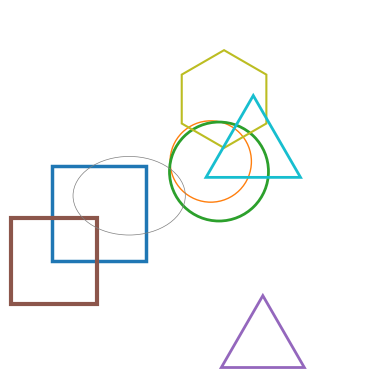[{"shape": "square", "thickness": 2.5, "radius": 0.61, "center": [0.257, 0.445]}, {"shape": "circle", "thickness": 1, "radius": 0.53, "center": [0.547, 0.581]}, {"shape": "circle", "thickness": 2, "radius": 0.64, "center": [0.569, 0.554]}, {"shape": "triangle", "thickness": 2, "radius": 0.62, "center": [0.683, 0.108]}, {"shape": "square", "thickness": 3, "radius": 0.56, "center": [0.14, 0.322]}, {"shape": "oval", "thickness": 0.5, "radius": 0.73, "center": [0.336, 0.492]}, {"shape": "hexagon", "thickness": 1.5, "radius": 0.63, "center": [0.582, 0.743]}, {"shape": "triangle", "thickness": 2, "radius": 0.71, "center": [0.658, 0.61]}]